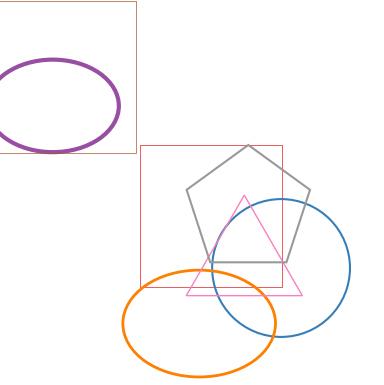[{"shape": "square", "thickness": 0.5, "radius": 0.92, "center": [0.548, 0.438]}, {"shape": "circle", "thickness": 1.5, "radius": 0.9, "center": [0.73, 0.304]}, {"shape": "oval", "thickness": 3, "radius": 0.86, "center": [0.137, 0.725]}, {"shape": "oval", "thickness": 2, "radius": 0.99, "center": [0.517, 0.16]}, {"shape": "square", "thickness": 0.5, "radius": 0.98, "center": [0.157, 0.8]}, {"shape": "triangle", "thickness": 1, "radius": 0.87, "center": [0.635, 0.319]}, {"shape": "pentagon", "thickness": 1.5, "radius": 0.84, "center": [0.645, 0.455]}]